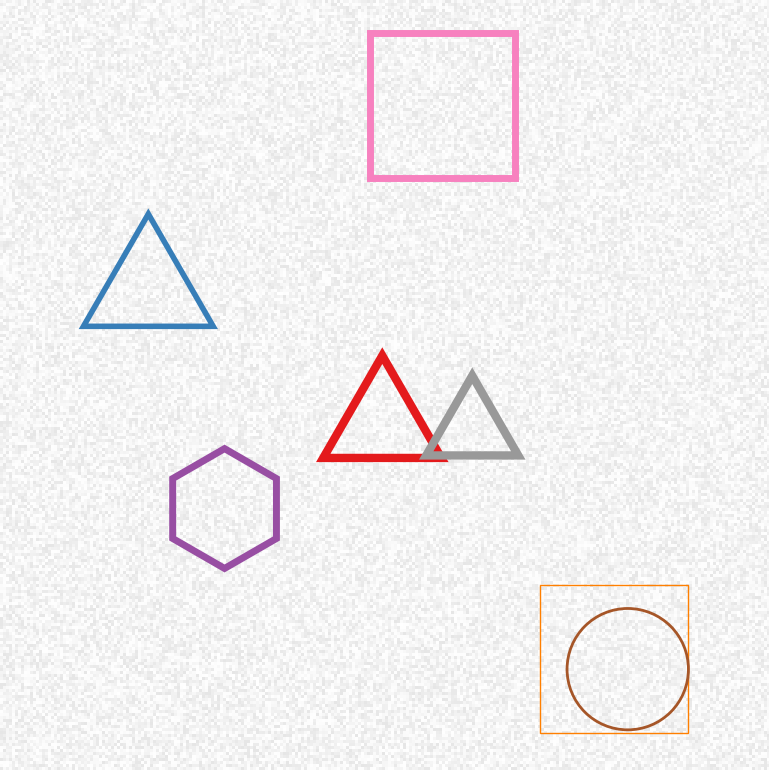[{"shape": "triangle", "thickness": 3, "radius": 0.44, "center": [0.496, 0.45]}, {"shape": "triangle", "thickness": 2, "radius": 0.49, "center": [0.193, 0.625]}, {"shape": "hexagon", "thickness": 2.5, "radius": 0.39, "center": [0.292, 0.34]}, {"shape": "square", "thickness": 0.5, "radius": 0.48, "center": [0.798, 0.145]}, {"shape": "circle", "thickness": 1, "radius": 0.39, "center": [0.815, 0.131]}, {"shape": "square", "thickness": 2.5, "radius": 0.47, "center": [0.575, 0.863]}, {"shape": "triangle", "thickness": 3, "radius": 0.35, "center": [0.613, 0.443]}]